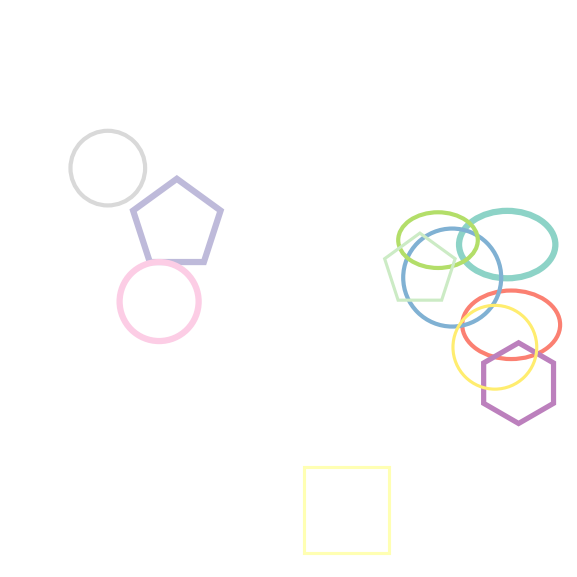[{"shape": "oval", "thickness": 3, "radius": 0.42, "center": [0.878, 0.576]}, {"shape": "square", "thickness": 1.5, "radius": 0.37, "center": [0.6, 0.116]}, {"shape": "pentagon", "thickness": 3, "radius": 0.4, "center": [0.306, 0.61]}, {"shape": "oval", "thickness": 2, "radius": 0.42, "center": [0.885, 0.437]}, {"shape": "circle", "thickness": 2, "radius": 0.42, "center": [0.783, 0.519]}, {"shape": "oval", "thickness": 2, "radius": 0.34, "center": [0.758, 0.583]}, {"shape": "circle", "thickness": 3, "radius": 0.34, "center": [0.276, 0.477]}, {"shape": "circle", "thickness": 2, "radius": 0.32, "center": [0.187, 0.708]}, {"shape": "hexagon", "thickness": 2.5, "radius": 0.35, "center": [0.898, 0.336]}, {"shape": "pentagon", "thickness": 1.5, "radius": 0.32, "center": [0.727, 0.531]}, {"shape": "circle", "thickness": 1.5, "radius": 0.36, "center": [0.857, 0.398]}]